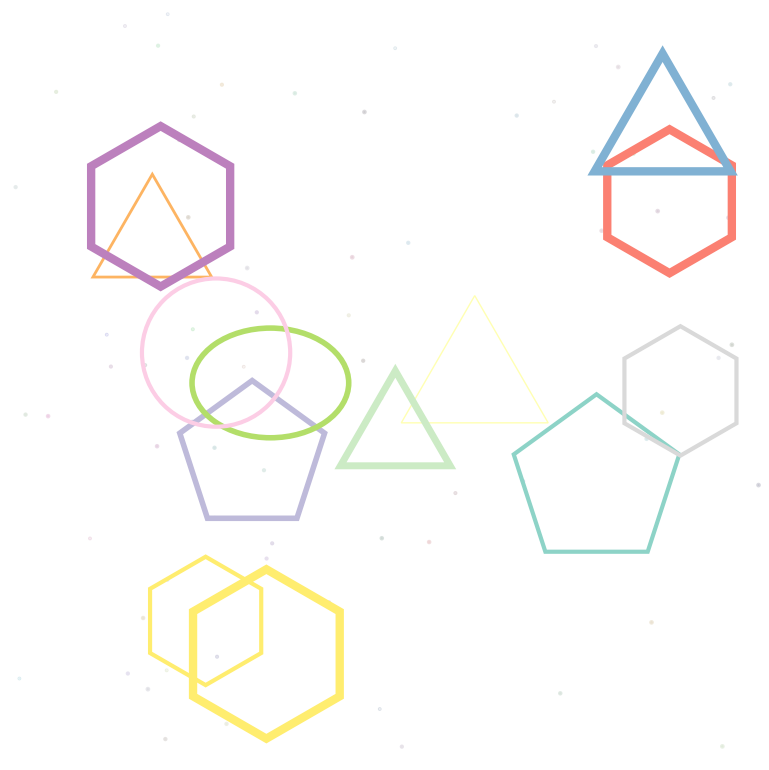[{"shape": "pentagon", "thickness": 1.5, "radius": 0.57, "center": [0.775, 0.375]}, {"shape": "triangle", "thickness": 0.5, "radius": 0.55, "center": [0.617, 0.506]}, {"shape": "pentagon", "thickness": 2, "radius": 0.49, "center": [0.327, 0.407]}, {"shape": "hexagon", "thickness": 3, "radius": 0.47, "center": [0.87, 0.739]}, {"shape": "triangle", "thickness": 3, "radius": 0.51, "center": [0.861, 0.828]}, {"shape": "triangle", "thickness": 1, "radius": 0.45, "center": [0.198, 0.685]}, {"shape": "oval", "thickness": 2, "radius": 0.51, "center": [0.351, 0.503]}, {"shape": "circle", "thickness": 1.5, "radius": 0.48, "center": [0.281, 0.542]}, {"shape": "hexagon", "thickness": 1.5, "radius": 0.42, "center": [0.884, 0.492]}, {"shape": "hexagon", "thickness": 3, "radius": 0.52, "center": [0.209, 0.732]}, {"shape": "triangle", "thickness": 2.5, "radius": 0.41, "center": [0.513, 0.436]}, {"shape": "hexagon", "thickness": 3, "radius": 0.55, "center": [0.346, 0.151]}, {"shape": "hexagon", "thickness": 1.5, "radius": 0.42, "center": [0.267, 0.194]}]